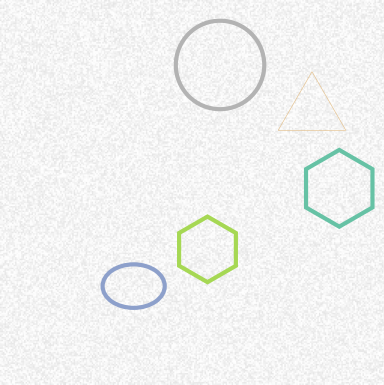[{"shape": "hexagon", "thickness": 3, "radius": 0.5, "center": [0.881, 0.511]}, {"shape": "oval", "thickness": 3, "radius": 0.4, "center": [0.347, 0.257]}, {"shape": "hexagon", "thickness": 3, "radius": 0.43, "center": [0.539, 0.352]}, {"shape": "triangle", "thickness": 0.5, "radius": 0.51, "center": [0.81, 0.712]}, {"shape": "circle", "thickness": 3, "radius": 0.57, "center": [0.572, 0.831]}]